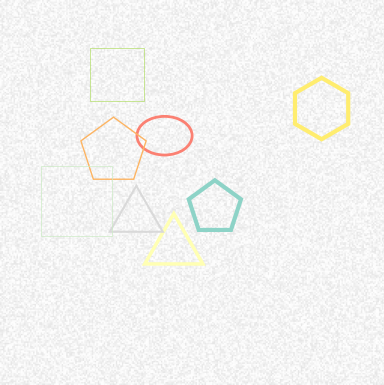[{"shape": "pentagon", "thickness": 3, "radius": 0.36, "center": [0.558, 0.46]}, {"shape": "triangle", "thickness": 2.5, "radius": 0.44, "center": [0.451, 0.358]}, {"shape": "oval", "thickness": 2, "radius": 0.36, "center": [0.427, 0.648]}, {"shape": "pentagon", "thickness": 1, "radius": 0.45, "center": [0.295, 0.607]}, {"shape": "square", "thickness": 0.5, "radius": 0.35, "center": [0.304, 0.806]}, {"shape": "triangle", "thickness": 1.5, "radius": 0.4, "center": [0.354, 0.438]}, {"shape": "square", "thickness": 0.5, "radius": 0.46, "center": [0.198, 0.477]}, {"shape": "hexagon", "thickness": 3, "radius": 0.4, "center": [0.835, 0.718]}]